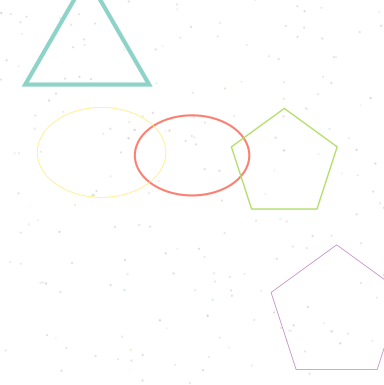[{"shape": "triangle", "thickness": 3, "radius": 0.93, "center": [0.226, 0.873]}, {"shape": "oval", "thickness": 1.5, "radius": 0.74, "center": [0.499, 0.596]}, {"shape": "pentagon", "thickness": 1, "radius": 0.72, "center": [0.738, 0.574]}, {"shape": "pentagon", "thickness": 0.5, "radius": 0.9, "center": [0.874, 0.185]}, {"shape": "oval", "thickness": 0.5, "radius": 0.83, "center": [0.264, 0.604]}]